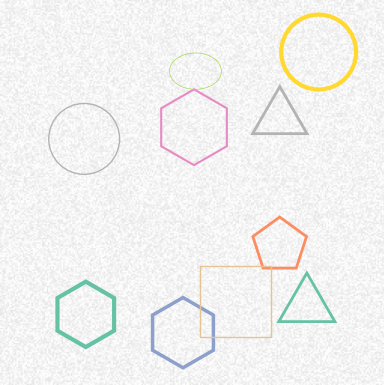[{"shape": "triangle", "thickness": 2, "radius": 0.42, "center": [0.797, 0.207]}, {"shape": "hexagon", "thickness": 3, "radius": 0.42, "center": [0.223, 0.184]}, {"shape": "pentagon", "thickness": 2, "radius": 0.37, "center": [0.726, 0.363]}, {"shape": "hexagon", "thickness": 2.5, "radius": 0.46, "center": [0.475, 0.136]}, {"shape": "hexagon", "thickness": 1.5, "radius": 0.49, "center": [0.504, 0.669]}, {"shape": "oval", "thickness": 0.5, "radius": 0.34, "center": [0.508, 0.815]}, {"shape": "circle", "thickness": 3, "radius": 0.49, "center": [0.828, 0.865]}, {"shape": "square", "thickness": 1, "radius": 0.46, "center": [0.612, 0.217]}, {"shape": "triangle", "thickness": 2, "radius": 0.41, "center": [0.727, 0.694]}, {"shape": "circle", "thickness": 1, "radius": 0.46, "center": [0.219, 0.639]}]